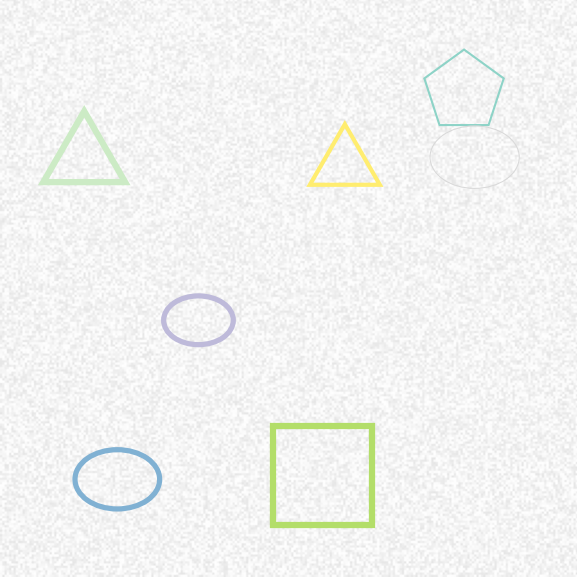[{"shape": "pentagon", "thickness": 1, "radius": 0.36, "center": [0.804, 0.841]}, {"shape": "oval", "thickness": 2.5, "radius": 0.3, "center": [0.344, 0.445]}, {"shape": "oval", "thickness": 2.5, "radius": 0.37, "center": [0.203, 0.169]}, {"shape": "square", "thickness": 3, "radius": 0.43, "center": [0.559, 0.176]}, {"shape": "oval", "thickness": 0.5, "radius": 0.39, "center": [0.822, 0.727]}, {"shape": "triangle", "thickness": 3, "radius": 0.41, "center": [0.146, 0.725]}, {"shape": "triangle", "thickness": 2, "radius": 0.35, "center": [0.597, 0.714]}]